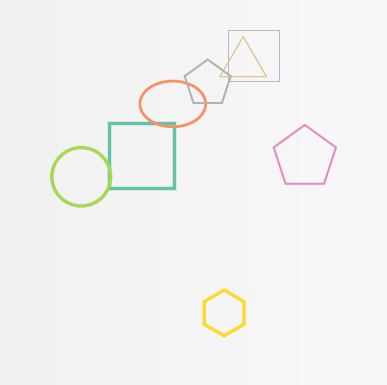[{"shape": "square", "thickness": 2.5, "radius": 0.42, "center": [0.365, 0.597]}, {"shape": "oval", "thickness": 2, "radius": 0.42, "center": [0.446, 0.73]}, {"shape": "square", "thickness": 0.5, "radius": 0.33, "center": [0.654, 0.855]}, {"shape": "pentagon", "thickness": 1.5, "radius": 0.42, "center": [0.787, 0.591]}, {"shape": "circle", "thickness": 2.5, "radius": 0.38, "center": [0.21, 0.541]}, {"shape": "hexagon", "thickness": 2.5, "radius": 0.3, "center": [0.578, 0.187]}, {"shape": "triangle", "thickness": 1, "radius": 0.35, "center": [0.628, 0.836]}, {"shape": "pentagon", "thickness": 1.5, "radius": 0.31, "center": [0.536, 0.783]}]